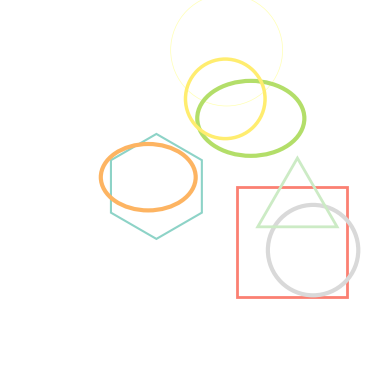[{"shape": "hexagon", "thickness": 1.5, "radius": 0.68, "center": [0.406, 0.516]}, {"shape": "circle", "thickness": 0.5, "radius": 0.73, "center": [0.589, 0.87]}, {"shape": "square", "thickness": 2, "radius": 0.72, "center": [0.758, 0.372]}, {"shape": "oval", "thickness": 3, "radius": 0.62, "center": [0.385, 0.54]}, {"shape": "oval", "thickness": 3, "radius": 0.7, "center": [0.651, 0.693]}, {"shape": "circle", "thickness": 3, "radius": 0.59, "center": [0.813, 0.35]}, {"shape": "triangle", "thickness": 2, "radius": 0.6, "center": [0.772, 0.47]}, {"shape": "circle", "thickness": 2.5, "radius": 0.52, "center": [0.585, 0.743]}]